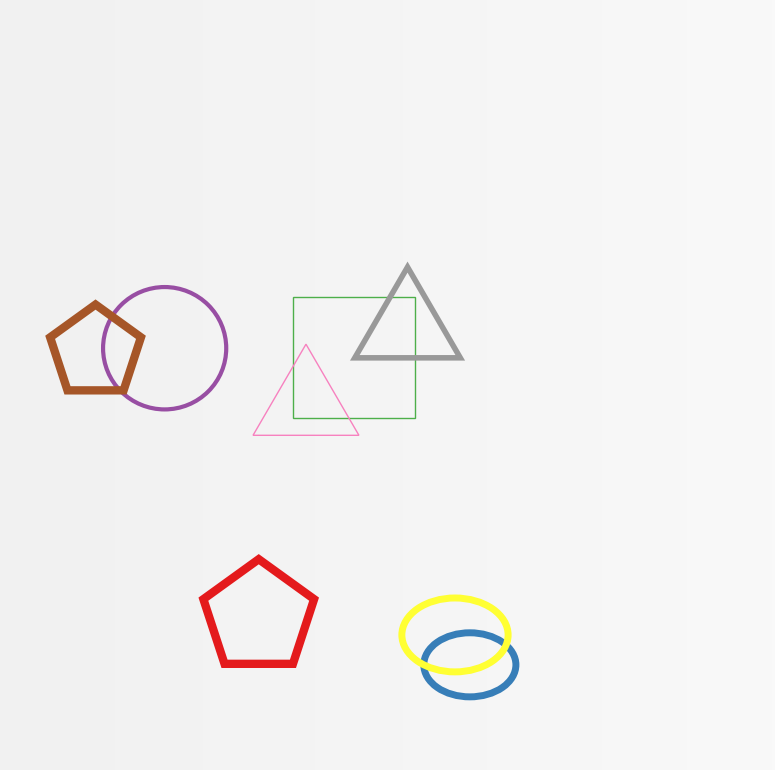[{"shape": "pentagon", "thickness": 3, "radius": 0.38, "center": [0.334, 0.199]}, {"shape": "oval", "thickness": 2.5, "radius": 0.3, "center": [0.606, 0.137]}, {"shape": "square", "thickness": 0.5, "radius": 0.39, "center": [0.456, 0.535]}, {"shape": "circle", "thickness": 1.5, "radius": 0.4, "center": [0.212, 0.548]}, {"shape": "oval", "thickness": 2.5, "radius": 0.34, "center": [0.587, 0.175]}, {"shape": "pentagon", "thickness": 3, "radius": 0.31, "center": [0.123, 0.543]}, {"shape": "triangle", "thickness": 0.5, "radius": 0.39, "center": [0.395, 0.474]}, {"shape": "triangle", "thickness": 2, "radius": 0.39, "center": [0.526, 0.575]}]